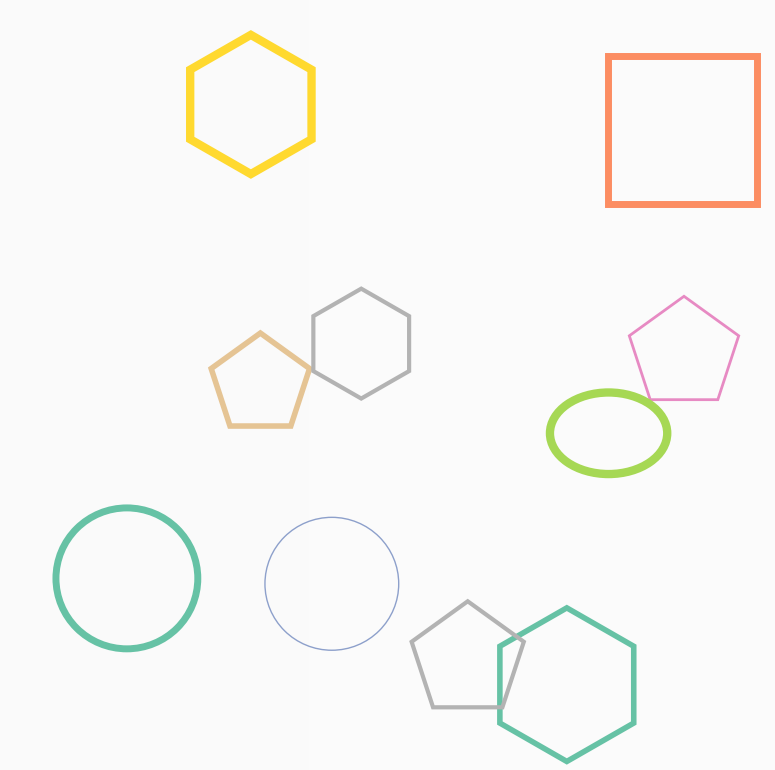[{"shape": "hexagon", "thickness": 2, "radius": 0.5, "center": [0.731, 0.111]}, {"shape": "circle", "thickness": 2.5, "radius": 0.46, "center": [0.164, 0.249]}, {"shape": "square", "thickness": 2.5, "radius": 0.48, "center": [0.88, 0.831]}, {"shape": "circle", "thickness": 0.5, "radius": 0.43, "center": [0.428, 0.242]}, {"shape": "pentagon", "thickness": 1, "radius": 0.37, "center": [0.883, 0.541]}, {"shape": "oval", "thickness": 3, "radius": 0.38, "center": [0.785, 0.437]}, {"shape": "hexagon", "thickness": 3, "radius": 0.45, "center": [0.324, 0.864]}, {"shape": "pentagon", "thickness": 2, "radius": 0.33, "center": [0.336, 0.501]}, {"shape": "pentagon", "thickness": 1.5, "radius": 0.38, "center": [0.604, 0.143]}, {"shape": "hexagon", "thickness": 1.5, "radius": 0.36, "center": [0.466, 0.554]}]